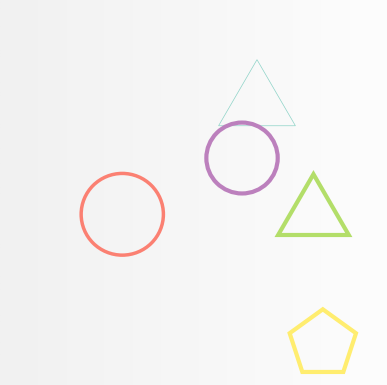[{"shape": "triangle", "thickness": 0.5, "radius": 0.57, "center": [0.663, 0.731]}, {"shape": "circle", "thickness": 2.5, "radius": 0.53, "center": [0.316, 0.443]}, {"shape": "triangle", "thickness": 3, "radius": 0.53, "center": [0.809, 0.442]}, {"shape": "circle", "thickness": 3, "radius": 0.46, "center": [0.625, 0.59]}, {"shape": "pentagon", "thickness": 3, "radius": 0.45, "center": [0.833, 0.107]}]